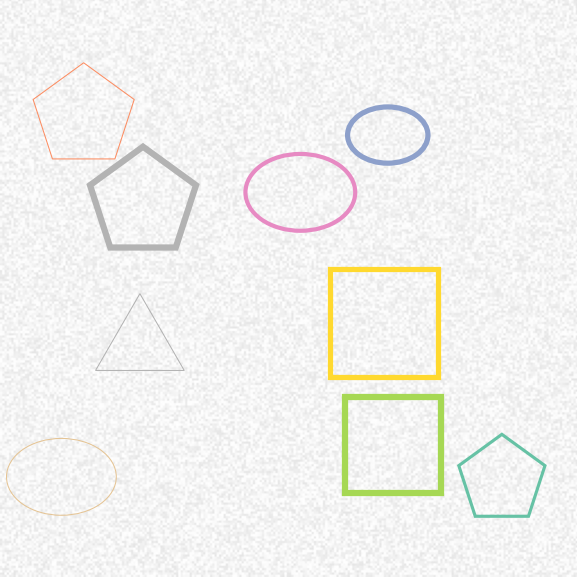[{"shape": "pentagon", "thickness": 1.5, "radius": 0.39, "center": [0.869, 0.169]}, {"shape": "pentagon", "thickness": 0.5, "radius": 0.46, "center": [0.145, 0.798]}, {"shape": "oval", "thickness": 2.5, "radius": 0.35, "center": [0.671, 0.765]}, {"shape": "oval", "thickness": 2, "radius": 0.48, "center": [0.52, 0.666]}, {"shape": "square", "thickness": 3, "radius": 0.42, "center": [0.681, 0.229]}, {"shape": "square", "thickness": 2.5, "radius": 0.47, "center": [0.665, 0.44]}, {"shape": "oval", "thickness": 0.5, "radius": 0.48, "center": [0.106, 0.173]}, {"shape": "pentagon", "thickness": 3, "radius": 0.48, "center": [0.248, 0.649]}, {"shape": "triangle", "thickness": 0.5, "radius": 0.44, "center": [0.242, 0.402]}]